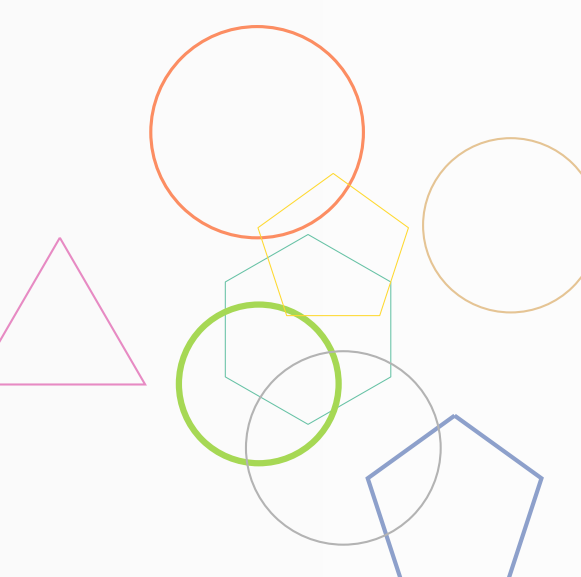[{"shape": "hexagon", "thickness": 0.5, "radius": 0.82, "center": [0.53, 0.429]}, {"shape": "circle", "thickness": 1.5, "radius": 0.91, "center": [0.442, 0.77]}, {"shape": "pentagon", "thickness": 2, "radius": 0.79, "center": [0.782, 0.122]}, {"shape": "triangle", "thickness": 1, "radius": 0.85, "center": [0.103, 0.418]}, {"shape": "circle", "thickness": 3, "radius": 0.69, "center": [0.445, 0.334]}, {"shape": "pentagon", "thickness": 0.5, "radius": 0.68, "center": [0.573, 0.563]}, {"shape": "circle", "thickness": 1, "radius": 0.75, "center": [0.879, 0.609]}, {"shape": "circle", "thickness": 1, "radius": 0.84, "center": [0.591, 0.223]}]